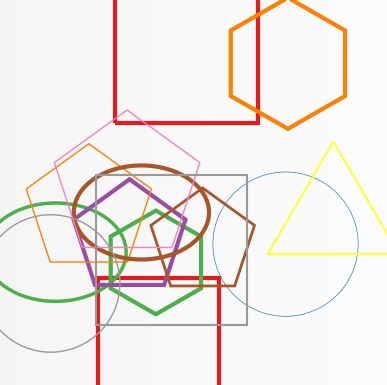[{"shape": "square", "thickness": 3, "radius": 0.92, "center": [0.482, 0.866]}, {"shape": "square", "thickness": 3, "radius": 0.78, "center": [0.41, 0.121]}, {"shape": "circle", "thickness": 0.5, "radius": 0.94, "center": [0.737, 0.366]}, {"shape": "oval", "thickness": 2.5, "radius": 0.91, "center": [0.143, 0.345]}, {"shape": "hexagon", "thickness": 3, "radius": 0.67, "center": [0.402, 0.318]}, {"shape": "pentagon", "thickness": 3, "radius": 0.76, "center": [0.334, 0.383]}, {"shape": "pentagon", "thickness": 1, "radius": 0.85, "center": [0.229, 0.457]}, {"shape": "hexagon", "thickness": 3, "radius": 0.85, "center": [0.743, 0.836]}, {"shape": "triangle", "thickness": 1.5, "radius": 0.98, "center": [0.86, 0.438]}, {"shape": "pentagon", "thickness": 2, "radius": 0.7, "center": [0.523, 0.371]}, {"shape": "oval", "thickness": 3, "radius": 0.87, "center": [0.365, 0.448]}, {"shape": "pentagon", "thickness": 1, "radius": 0.99, "center": [0.328, 0.517]}, {"shape": "circle", "thickness": 1, "radius": 0.89, "center": [0.131, 0.264]}, {"shape": "square", "thickness": 1.5, "radius": 0.97, "center": [0.441, 0.35]}]